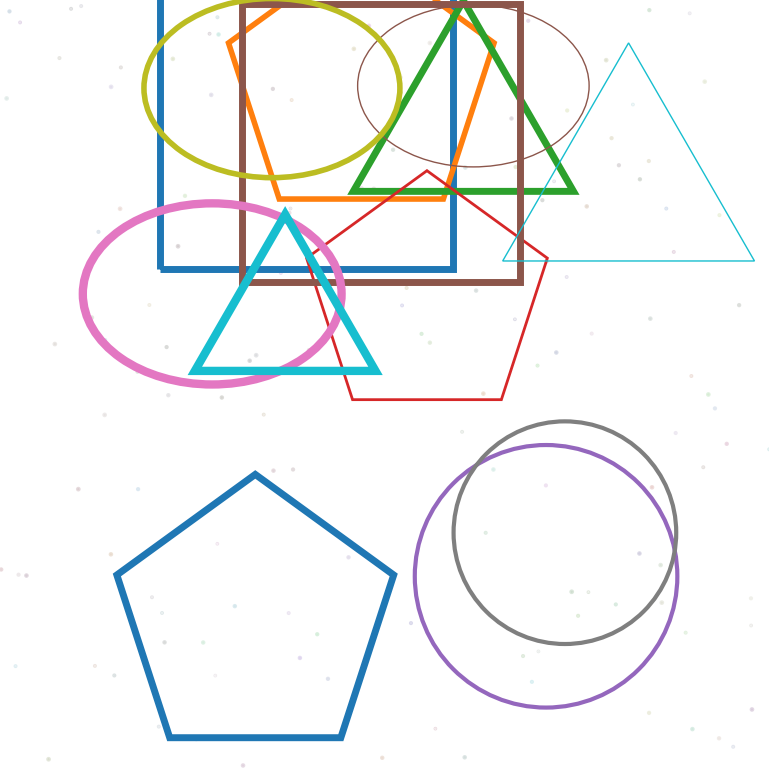[{"shape": "pentagon", "thickness": 2.5, "radius": 0.95, "center": [0.332, 0.195]}, {"shape": "square", "thickness": 2.5, "radius": 0.95, "center": [0.398, 0.841]}, {"shape": "pentagon", "thickness": 2, "radius": 0.91, "center": [0.469, 0.888]}, {"shape": "triangle", "thickness": 2.5, "radius": 0.83, "center": [0.602, 0.834]}, {"shape": "pentagon", "thickness": 1, "radius": 0.82, "center": [0.554, 0.614]}, {"shape": "circle", "thickness": 1.5, "radius": 0.85, "center": [0.709, 0.252]}, {"shape": "oval", "thickness": 0.5, "radius": 0.75, "center": [0.615, 0.888]}, {"shape": "square", "thickness": 2.5, "radius": 0.9, "center": [0.495, 0.814]}, {"shape": "oval", "thickness": 3, "radius": 0.84, "center": [0.276, 0.618]}, {"shape": "circle", "thickness": 1.5, "radius": 0.72, "center": [0.734, 0.308]}, {"shape": "oval", "thickness": 2, "radius": 0.83, "center": [0.353, 0.886]}, {"shape": "triangle", "thickness": 0.5, "radius": 0.94, "center": [0.816, 0.755]}, {"shape": "triangle", "thickness": 3, "radius": 0.68, "center": [0.37, 0.586]}]